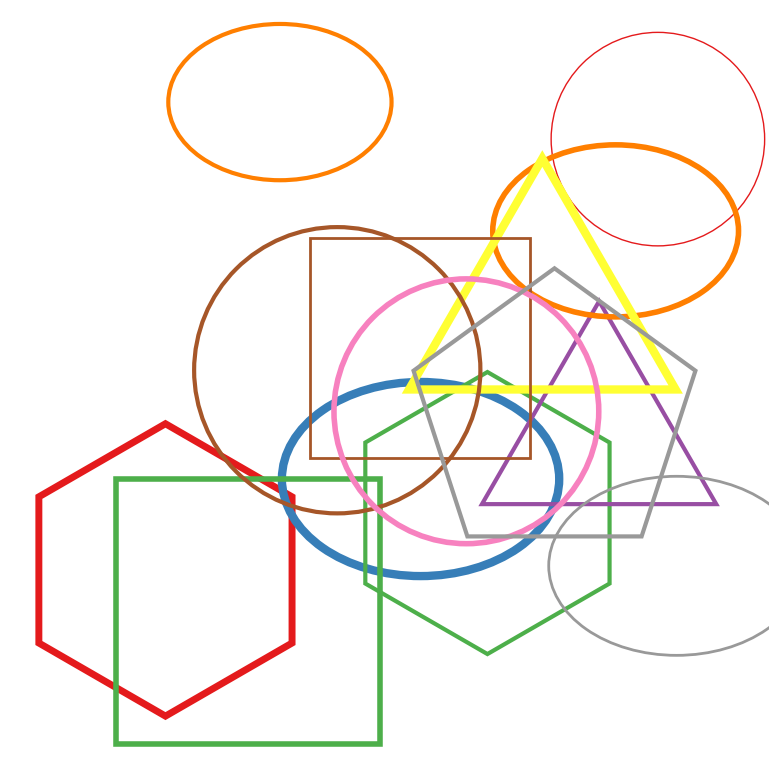[{"shape": "hexagon", "thickness": 2.5, "radius": 0.95, "center": [0.215, 0.26]}, {"shape": "circle", "thickness": 0.5, "radius": 0.69, "center": [0.854, 0.819]}, {"shape": "oval", "thickness": 3, "radius": 0.9, "center": [0.546, 0.378]}, {"shape": "hexagon", "thickness": 1.5, "radius": 0.92, "center": [0.633, 0.334]}, {"shape": "square", "thickness": 2, "radius": 0.86, "center": [0.322, 0.206]}, {"shape": "triangle", "thickness": 1.5, "radius": 0.88, "center": [0.778, 0.433]}, {"shape": "oval", "thickness": 2, "radius": 0.8, "center": [0.8, 0.7]}, {"shape": "oval", "thickness": 1.5, "radius": 0.72, "center": [0.364, 0.867]}, {"shape": "triangle", "thickness": 3, "radius": 1.0, "center": [0.704, 0.594]}, {"shape": "square", "thickness": 1, "radius": 0.72, "center": [0.546, 0.548]}, {"shape": "circle", "thickness": 1.5, "radius": 0.93, "center": [0.438, 0.519]}, {"shape": "circle", "thickness": 2, "radius": 0.86, "center": [0.606, 0.466]}, {"shape": "pentagon", "thickness": 1.5, "radius": 0.96, "center": [0.72, 0.459]}, {"shape": "oval", "thickness": 1, "radius": 0.83, "center": [0.879, 0.265]}]